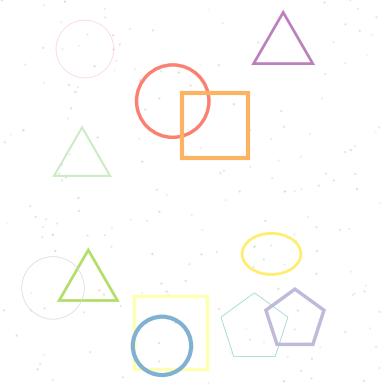[{"shape": "pentagon", "thickness": 0.5, "radius": 0.46, "center": [0.661, 0.148]}, {"shape": "square", "thickness": 2.5, "radius": 0.47, "center": [0.443, 0.137]}, {"shape": "pentagon", "thickness": 2.5, "radius": 0.4, "center": [0.766, 0.17]}, {"shape": "circle", "thickness": 2.5, "radius": 0.47, "center": [0.449, 0.737]}, {"shape": "circle", "thickness": 3, "radius": 0.38, "center": [0.421, 0.102]}, {"shape": "square", "thickness": 3, "radius": 0.42, "center": [0.559, 0.674]}, {"shape": "triangle", "thickness": 2, "radius": 0.44, "center": [0.229, 0.263]}, {"shape": "circle", "thickness": 0.5, "radius": 0.38, "center": [0.221, 0.873]}, {"shape": "circle", "thickness": 0.5, "radius": 0.41, "center": [0.138, 0.252]}, {"shape": "triangle", "thickness": 2, "radius": 0.44, "center": [0.736, 0.879]}, {"shape": "triangle", "thickness": 1.5, "radius": 0.42, "center": [0.213, 0.585]}, {"shape": "oval", "thickness": 2, "radius": 0.38, "center": [0.705, 0.34]}]